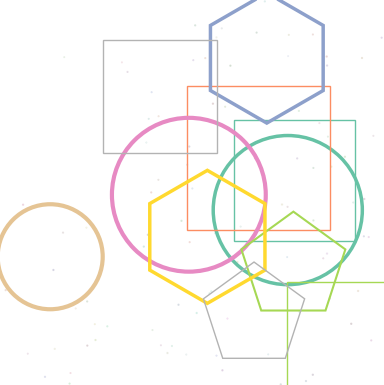[{"shape": "square", "thickness": 1, "radius": 0.79, "center": [0.766, 0.531]}, {"shape": "circle", "thickness": 2.5, "radius": 0.97, "center": [0.747, 0.454]}, {"shape": "square", "thickness": 1, "radius": 0.93, "center": [0.671, 0.59]}, {"shape": "hexagon", "thickness": 2.5, "radius": 0.85, "center": [0.693, 0.849]}, {"shape": "circle", "thickness": 3, "radius": 1.0, "center": [0.491, 0.494]}, {"shape": "pentagon", "thickness": 1.5, "radius": 0.71, "center": [0.762, 0.308]}, {"shape": "square", "thickness": 1, "radius": 0.7, "center": [0.886, 0.127]}, {"shape": "hexagon", "thickness": 2.5, "radius": 0.86, "center": [0.539, 0.385]}, {"shape": "circle", "thickness": 3, "radius": 0.68, "center": [0.13, 0.333]}, {"shape": "square", "thickness": 1, "radius": 0.73, "center": [0.415, 0.749]}, {"shape": "pentagon", "thickness": 1, "radius": 0.69, "center": [0.66, 0.181]}]